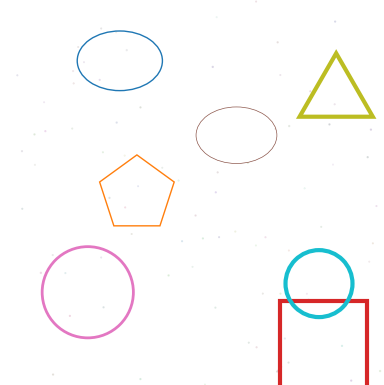[{"shape": "oval", "thickness": 1, "radius": 0.55, "center": [0.311, 0.842]}, {"shape": "pentagon", "thickness": 1, "radius": 0.51, "center": [0.356, 0.496]}, {"shape": "square", "thickness": 3, "radius": 0.57, "center": [0.841, 0.105]}, {"shape": "oval", "thickness": 0.5, "radius": 0.52, "center": [0.614, 0.649]}, {"shape": "circle", "thickness": 2, "radius": 0.59, "center": [0.228, 0.241]}, {"shape": "triangle", "thickness": 3, "radius": 0.55, "center": [0.873, 0.752]}, {"shape": "circle", "thickness": 3, "radius": 0.43, "center": [0.829, 0.263]}]